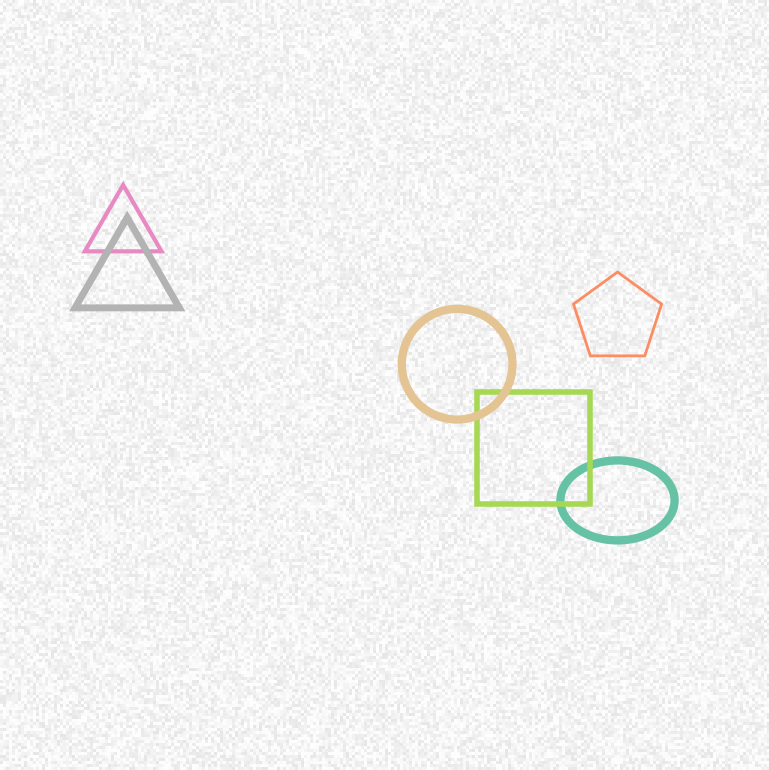[{"shape": "oval", "thickness": 3, "radius": 0.37, "center": [0.802, 0.35]}, {"shape": "pentagon", "thickness": 1, "radius": 0.3, "center": [0.802, 0.587]}, {"shape": "triangle", "thickness": 1.5, "radius": 0.29, "center": [0.16, 0.702]}, {"shape": "square", "thickness": 2, "radius": 0.37, "center": [0.693, 0.418]}, {"shape": "circle", "thickness": 3, "radius": 0.36, "center": [0.594, 0.527]}, {"shape": "triangle", "thickness": 2.5, "radius": 0.39, "center": [0.165, 0.639]}]